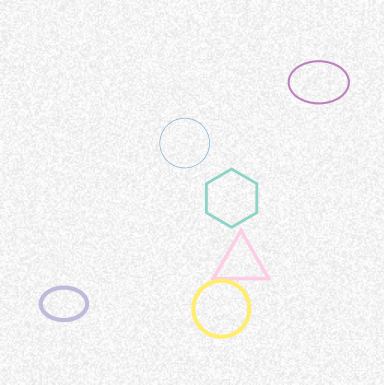[{"shape": "hexagon", "thickness": 2, "radius": 0.38, "center": [0.602, 0.485]}, {"shape": "oval", "thickness": 3, "radius": 0.3, "center": [0.166, 0.211]}, {"shape": "circle", "thickness": 0.5, "radius": 0.32, "center": [0.48, 0.628]}, {"shape": "triangle", "thickness": 2.5, "radius": 0.41, "center": [0.626, 0.318]}, {"shape": "oval", "thickness": 1.5, "radius": 0.39, "center": [0.828, 0.786]}, {"shape": "circle", "thickness": 3, "radius": 0.36, "center": [0.575, 0.198]}]